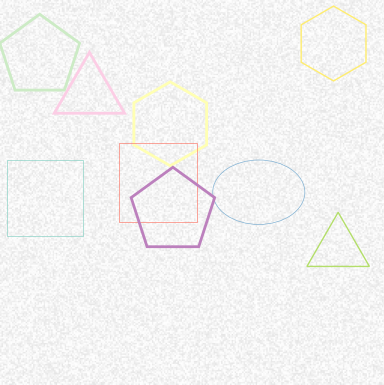[{"shape": "square", "thickness": 0.5, "radius": 0.49, "center": [0.116, 0.485]}, {"shape": "hexagon", "thickness": 2, "radius": 0.55, "center": [0.442, 0.678]}, {"shape": "square", "thickness": 0.5, "radius": 0.51, "center": [0.411, 0.526]}, {"shape": "oval", "thickness": 0.5, "radius": 0.6, "center": [0.672, 0.501]}, {"shape": "triangle", "thickness": 1, "radius": 0.47, "center": [0.878, 0.355]}, {"shape": "triangle", "thickness": 2, "radius": 0.53, "center": [0.232, 0.759]}, {"shape": "pentagon", "thickness": 2, "radius": 0.57, "center": [0.449, 0.451]}, {"shape": "pentagon", "thickness": 2, "radius": 0.54, "center": [0.103, 0.854]}, {"shape": "hexagon", "thickness": 1, "radius": 0.49, "center": [0.866, 0.887]}]